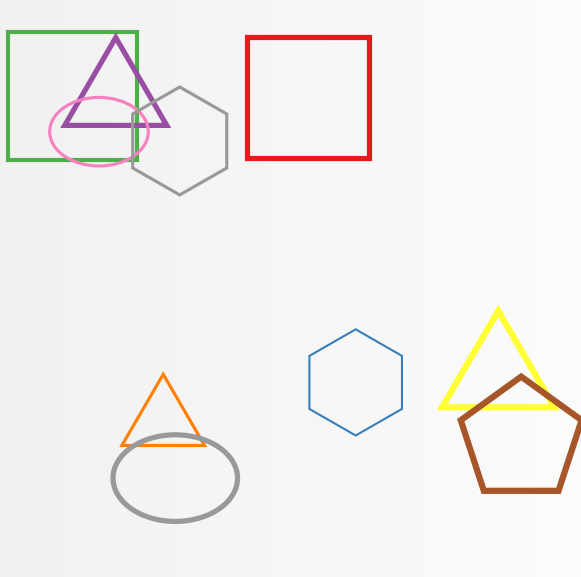[{"shape": "square", "thickness": 2.5, "radius": 0.52, "center": [0.53, 0.831]}, {"shape": "hexagon", "thickness": 1, "radius": 0.46, "center": [0.612, 0.337]}, {"shape": "square", "thickness": 2, "radius": 0.55, "center": [0.124, 0.833]}, {"shape": "triangle", "thickness": 2.5, "radius": 0.51, "center": [0.199, 0.833]}, {"shape": "triangle", "thickness": 1.5, "radius": 0.41, "center": [0.281, 0.269]}, {"shape": "triangle", "thickness": 3, "radius": 0.56, "center": [0.857, 0.35]}, {"shape": "pentagon", "thickness": 3, "radius": 0.55, "center": [0.897, 0.238]}, {"shape": "oval", "thickness": 1.5, "radius": 0.42, "center": [0.17, 0.771]}, {"shape": "hexagon", "thickness": 1.5, "radius": 0.47, "center": [0.309, 0.755]}, {"shape": "oval", "thickness": 2.5, "radius": 0.54, "center": [0.302, 0.171]}]